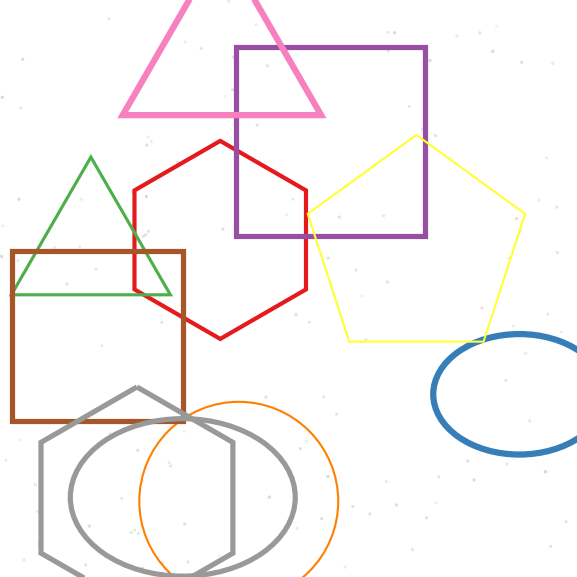[{"shape": "hexagon", "thickness": 2, "radius": 0.86, "center": [0.381, 0.584]}, {"shape": "oval", "thickness": 3, "radius": 0.74, "center": [0.899, 0.316]}, {"shape": "triangle", "thickness": 1.5, "radius": 0.79, "center": [0.157, 0.568]}, {"shape": "square", "thickness": 2.5, "radius": 0.82, "center": [0.572, 0.754]}, {"shape": "circle", "thickness": 1, "radius": 0.86, "center": [0.413, 0.131]}, {"shape": "pentagon", "thickness": 1, "radius": 0.99, "center": [0.721, 0.568]}, {"shape": "square", "thickness": 2.5, "radius": 0.74, "center": [0.169, 0.417]}, {"shape": "triangle", "thickness": 3, "radius": 0.99, "center": [0.384, 0.899]}, {"shape": "hexagon", "thickness": 2.5, "radius": 0.96, "center": [0.237, 0.137]}, {"shape": "oval", "thickness": 2.5, "radius": 0.97, "center": [0.317, 0.138]}]